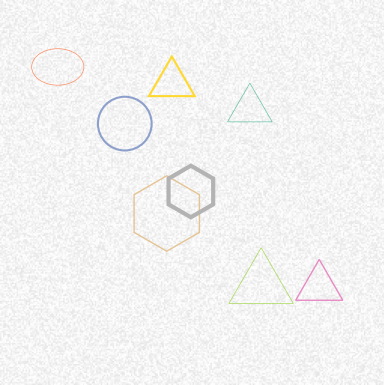[{"shape": "triangle", "thickness": 0.5, "radius": 0.34, "center": [0.649, 0.717]}, {"shape": "oval", "thickness": 0.5, "radius": 0.34, "center": [0.15, 0.826]}, {"shape": "circle", "thickness": 1.5, "radius": 0.35, "center": [0.324, 0.679]}, {"shape": "triangle", "thickness": 1, "radius": 0.35, "center": [0.829, 0.255]}, {"shape": "triangle", "thickness": 0.5, "radius": 0.48, "center": [0.678, 0.26]}, {"shape": "triangle", "thickness": 1.5, "radius": 0.34, "center": [0.446, 0.785]}, {"shape": "hexagon", "thickness": 1, "radius": 0.49, "center": [0.433, 0.445]}, {"shape": "hexagon", "thickness": 3, "radius": 0.33, "center": [0.496, 0.503]}]